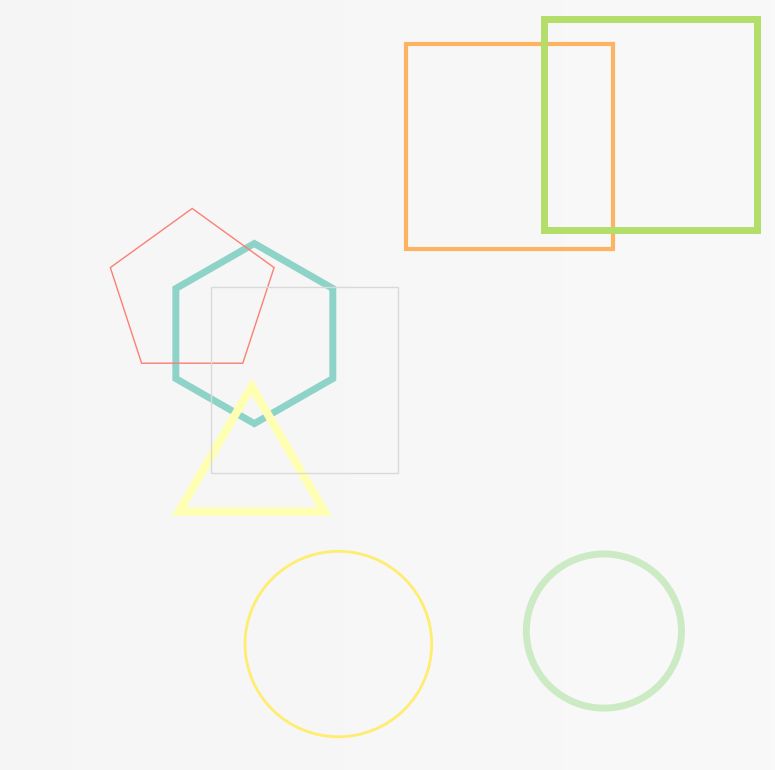[{"shape": "hexagon", "thickness": 2.5, "radius": 0.58, "center": [0.328, 0.567]}, {"shape": "triangle", "thickness": 3, "radius": 0.54, "center": [0.325, 0.39]}, {"shape": "pentagon", "thickness": 0.5, "radius": 0.56, "center": [0.248, 0.618]}, {"shape": "square", "thickness": 1.5, "radius": 0.67, "center": [0.657, 0.81]}, {"shape": "square", "thickness": 2.5, "radius": 0.69, "center": [0.839, 0.838]}, {"shape": "square", "thickness": 0.5, "radius": 0.6, "center": [0.393, 0.507]}, {"shape": "circle", "thickness": 2.5, "radius": 0.5, "center": [0.779, 0.18]}, {"shape": "circle", "thickness": 1, "radius": 0.6, "center": [0.437, 0.164]}]